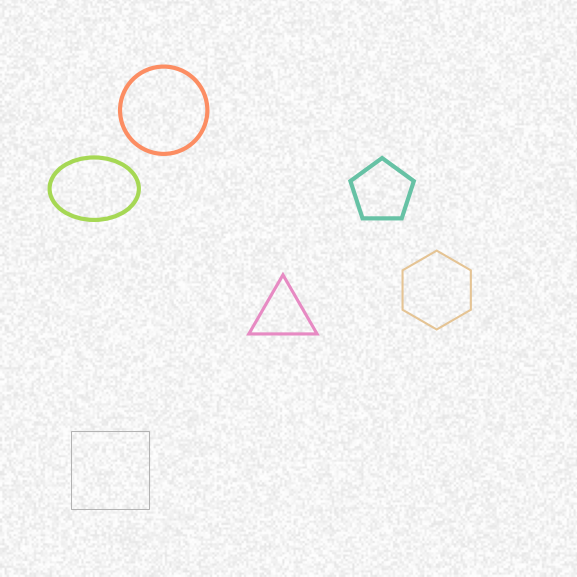[{"shape": "pentagon", "thickness": 2, "radius": 0.29, "center": [0.662, 0.668]}, {"shape": "circle", "thickness": 2, "radius": 0.38, "center": [0.283, 0.808]}, {"shape": "triangle", "thickness": 1.5, "radius": 0.34, "center": [0.49, 0.455]}, {"shape": "oval", "thickness": 2, "radius": 0.39, "center": [0.163, 0.672]}, {"shape": "hexagon", "thickness": 1, "radius": 0.34, "center": [0.756, 0.497]}, {"shape": "square", "thickness": 0.5, "radius": 0.34, "center": [0.191, 0.185]}]